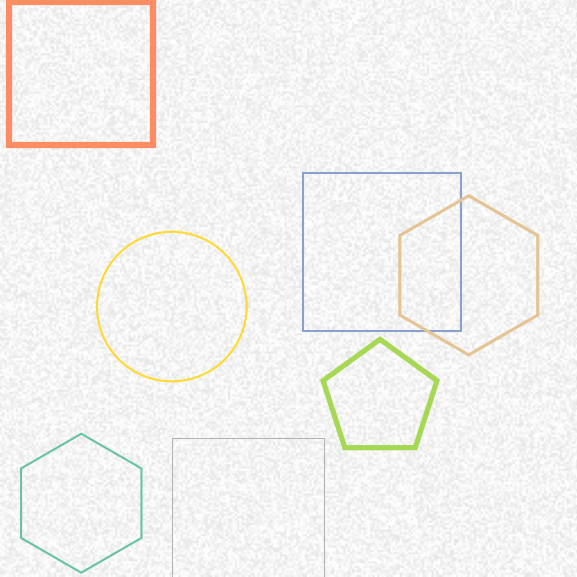[{"shape": "hexagon", "thickness": 1, "radius": 0.6, "center": [0.141, 0.128]}, {"shape": "square", "thickness": 3, "radius": 0.62, "center": [0.14, 0.872]}, {"shape": "square", "thickness": 1, "radius": 0.68, "center": [0.661, 0.562]}, {"shape": "pentagon", "thickness": 2.5, "radius": 0.52, "center": [0.658, 0.308]}, {"shape": "circle", "thickness": 1, "radius": 0.65, "center": [0.297, 0.468]}, {"shape": "hexagon", "thickness": 1.5, "radius": 0.69, "center": [0.812, 0.522]}, {"shape": "square", "thickness": 0.5, "radius": 0.66, "center": [0.43, 0.109]}]